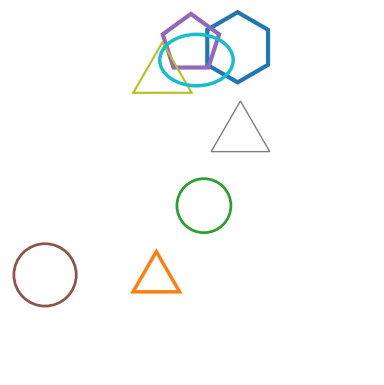[{"shape": "hexagon", "thickness": 3, "radius": 0.46, "center": [0.617, 0.877]}, {"shape": "triangle", "thickness": 2.5, "radius": 0.35, "center": [0.406, 0.277]}, {"shape": "circle", "thickness": 2, "radius": 0.35, "center": [0.53, 0.466]}, {"shape": "pentagon", "thickness": 3, "radius": 0.39, "center": [0.496, 0.887]}, {"shape": "circle", "thickness": 2, "radius": 0.4, "center": [0.117, 0.286]}, {"shape": "triangle", "thickness": 1, "radius": 0.44, "center": [0.625, 0.65]}, {"shape": "triangle", "thickness": 1.5, "radius": 0.44, "center": [0.422, 0.803]}, {"shape": "oval", "thickness": 2.5, "radius": 0.48, "center": [0.51, 0.844]}]